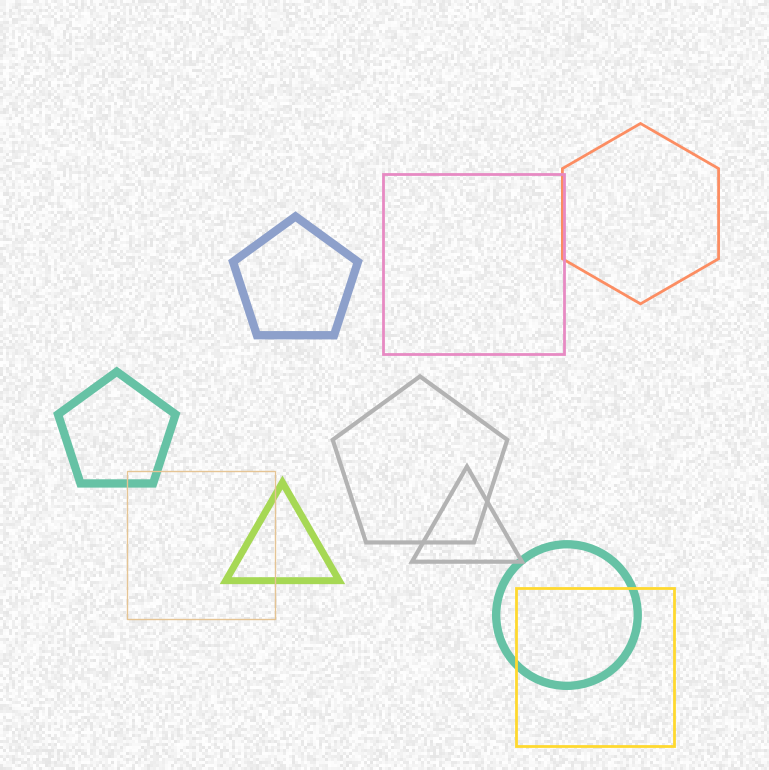[{"shape": "circle", "thickness": 3, "radius": 0.46, "center": [0.736, 0.201]}, {"shape": "pentagon", "thickness": 3, "radius": 0.4, "center": [0.152, 0.437]}, {"shape": "hexagon", "thickness": 1, "radius": 0.59, "center": [0.832, 0.723]}, {"shape": "pentagon", "thickness": 3, "radius": 0.43, "center": [0.384, 0.634]}, {"shape": "square", "thickness": 1, "radius": 0.59, "center": [0.615, 0.657]}, {"shape": "triangle", "thickness": 2.5, "radius": 0.43, "center": [0.367, 0.288]}, {"shape": "square", "thickness": 1, "radius": 0.51, "center": [0.773, 0.133]}, {"shape": "square", "thickness": 0.5, "radius": 0.48, "center": [0.261, 0.293]}, {"shape": "triangle", "thickness": 1.5, "radius": 0.41, "center": [0.606, 0.312]}, {"shape": "pentagon", "thickness": 1.5, "radius": 0.6, "center": [0.545, 0.392]}]